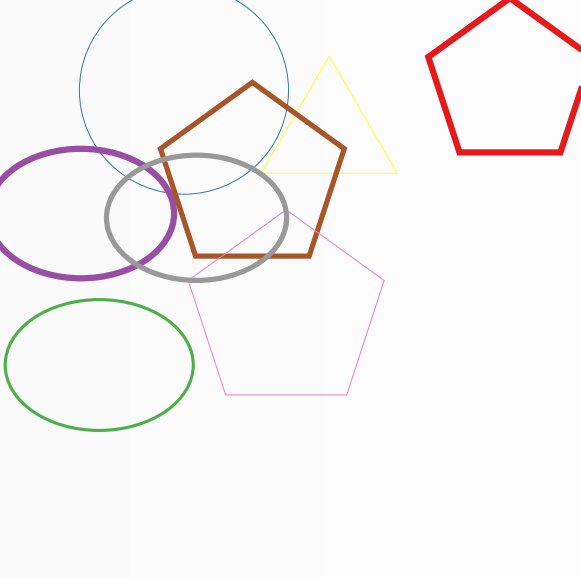[{"shape": "pentagon", "thickness": 3, "radius": 0.74, "center": [0.877, 0.855]}, {"shape": "circle", "thickness": 0.5, "radius": 0.9, "center": [0.317, 0.843]}, {"shape": "oval", "thickness": 1.5, "radius": 0.81, "center": [0.171, 0.367]}, {"shape": "oval", "thickness": 3, "radius": 0.8, "center": [0.139, 0.629]}, {"shape": "triangle", "thickness": 0.5, "radius": 0.68, "center": [0.566, 0.767]}, {"shape": "pentagon", "thickness": 2.5, "radius": 0.83, "center": [0.434, 0.69]}, {"shape": "pentagon", "thickness": 0.5, "radius": 0.89, "center": [0.492, 0.459]}, {"shape": "oval", "thickness": 2.5, "radius": 0.77, "center": [0.338, 0.622]}]